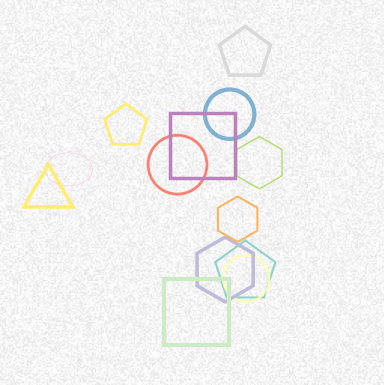[{"shape": "pentagon", "thickness": 1.5, "radius": 0.41, "center": [0.637, 0.294]}, {"shape": "circle", "thickness": 1.5, "radius": 0.3, "center": [0.64, 0.276]}, {"shape": "hexagon", "thickness": 2.5, "radius": 0.42, "center": [0.585, 0.3]}, {"shape": "circle", "thickness": 2, "radius": 0.38, "center": [0.461, 0.572]}, {"shape": "circle", "thickness": 3, "radius": 0.32, "center": [0.596, 0.703]}, {"shape": "hexagon", "thickness": 1.5, "radius": 0.3, "center": [0.617, 0.431]}, {"shape": "hexagon", "thickness": 1, "radius": 0.34, "center": [0.674, 0.577]}, {"shape": "oval", "thickness": 0.5, "radius": 0.31, "center": [0.178, 0.56]}, {"shape": "pentagon", "thickness": 2.5, "radius": 0.35, "center": [0.636, 0.861]}, {"shape": "square", "thickness": 2.5, "radius": 0.42, "center": [0.526, 0.623]}, {"shape": "square", "thickness": 3, "radius": 0.42, "center": [0.511, 0.189]}, {"shape": "triangle", "thickness": 2.5, "radius": 0.37, "center": [0.126, 0.499]}, {"shape": "pentagon", "thickness": 2, "radius": 0.29, "center": [0.327, 0.672]}]